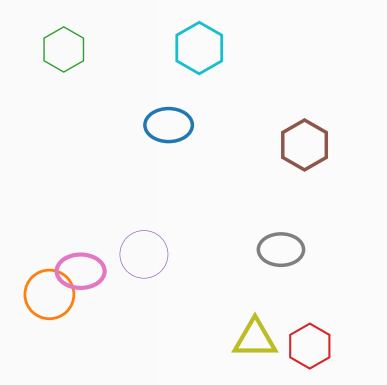[{"shape": "oval", "thickness": 2.5, "radius": 0.31, "center": [0.435, 0.675]}, {"shape": "circle", "thickness": 2, "radius": 0.32, "center": [0.128, 0.235]}, {"shape": "hexagon", "thickness": 1, "radius": 0.29, "center": [0.165, 0.872]}, {"shape": "hexagon", "thickness": 1.5, "radius": 0.29, "center": [0.799, 0.101]}, {"shape": "circle", "thickness": 0.5, "radius": 0.31, "center": [0.371, 0.339]}, {"shape": "hexagon", "thickness": 2.5, "radius": 0.32, "center": [0.786, 0.623]}, {"shape": "oval", "thickness": 3, "radius": 0.31, "center": [0.208, 0.296]}, {"shape": "oval", "thickness": 2.5, "radius": 0.29, "center": [0.725, 0.352]}, {"shape": "triangle", "thickness": 3, "radius": 0.3, "center": [0.658, 0.12]}, {"shape": "hexagon", "thickness": 2, "radius": 0.33, "center": [0.514, 0.875]}]